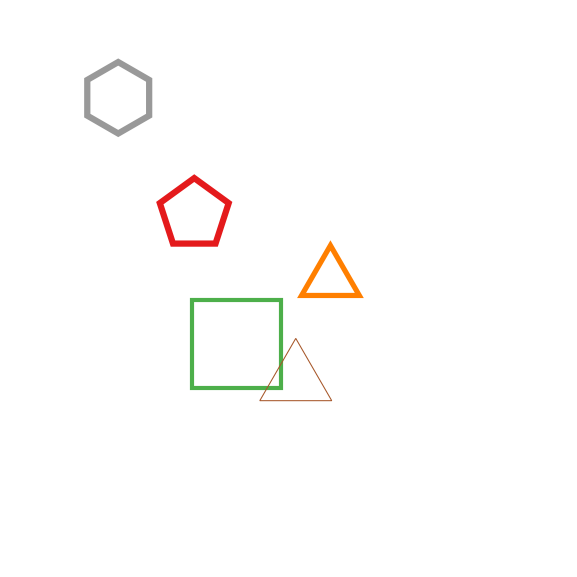[{"shape": "pentagon", "thickness": 3, "radius": 0.31, "center": [0.336, 0.628]}, {"shape": "square", "thickness": 2, "radius": 0.38, "center": [0.409, 0.404]}, {"shape": "triangle", "thickness": 2.5, "radius": 0.29, "center": [0.572, 0.516]}, {"shape": "triangle", "thickness": 0.5, "radius": 0.36, "center": [0.512, 0.341]}, {"shape": "hexagon", "thickness": 3, "radius": 0.31, "center": [0.205, 0.83]}]